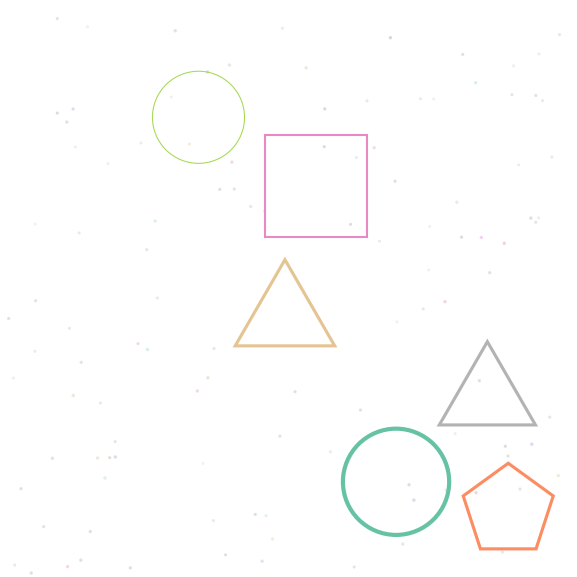[{"shape": "circle", "thickness": 2, "radius": 0.46, "center": [0.686, 0.165]}, {"shape": "pentagon", "thickness": 1.5, "radius": 0.41, "center": [0.88, 0.115]}, {"shape": "square", "thickness": 1, "radius": 0.44, "center": [0.547, 0.677]}, {"shape": "circle", "thickness": 0.5, "radius": 0.4, "center": [0.344, 0.796]}, {"shape": "triangle", "thickness": 1.5, "radius": 0.5, "center": [0.493, 0.45]}, {"shape": "triangle", "thickness": 1.5, "radius": 0.48, "center": [0.844, 0.311]}]